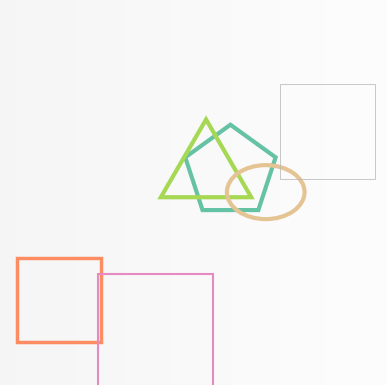[{"shape": "pentagon", "thickness": 3, "radius": 0.61, "center": [0.595, 0.553]}, {"shape": "square", "thickness": 2.5, "radius": 0.54, "center": [0.152, 0.22]}, {"shape": "square", "thickness": 1.5, "radius": 0.75, "center": [0.401, 0.138]}, {"shape": "triangle", "thickness": 3, "radius": 0.67, "center": [0.532, 0.555]}, {"shape": "oval", "thickness": 3, "radius": 0.5, "center": [0.686, 0.501]}, {"shape": "square", "thickness": 0.5, "radius": 0.62, "center": [0.845, 0.659]}]